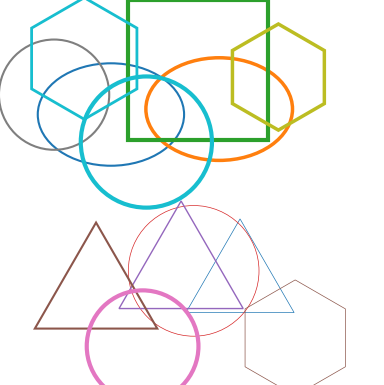[{"shape": "triangle", "thickness": 0.5, "radius": 0.81, "center": [0.623, 0.269]}, {"shape": "oval", "thickness": 1.5, "radius": 0.95, "center": [0.288, 0.703]}, {"shape": "oval", "thickness": 2.5, "radius": 0.95, "center": [0.569, 0.717]}, {"shape": "square", "thickness": 3, "radius": 0.91, "center": [0.514, 0.818]}, {"shape": "circle", "thickness": 0.5, "radius": 0.85, "center": [0.503, 0.296]}, {"shape": "triangle", "thickness": 1, "radius": 0.93, "center": [0.47, 0.292]}, {"shape": "hexagon", "thickness": 0.5, "radius": 0.75, "center": [0.767, 0.123]}, {"shape": "triangle", "thickness": 1.5, "radius": 0.92, "center": [0.249, 0.238]}, {"shape": "circle", "thickness": 3, "radius": 0.73, "center": [0.37, 0.101]}, {"shape": "circle", "thickness": 1.5, "radius": 0.72, "center": [0.14, 0.754]}, {"shape": "hexagon", "thickness": 2.5, "radius": 0.69, "center": [0.723, 0.8]}, {"shape": "circle", "thickness": 3, "radius": 0.85, "center": [0.38, 0.631]}, {"shape": "hexagon", "thickness": 2, "radius": 0.79, "center": [0.219, 0.848]}]